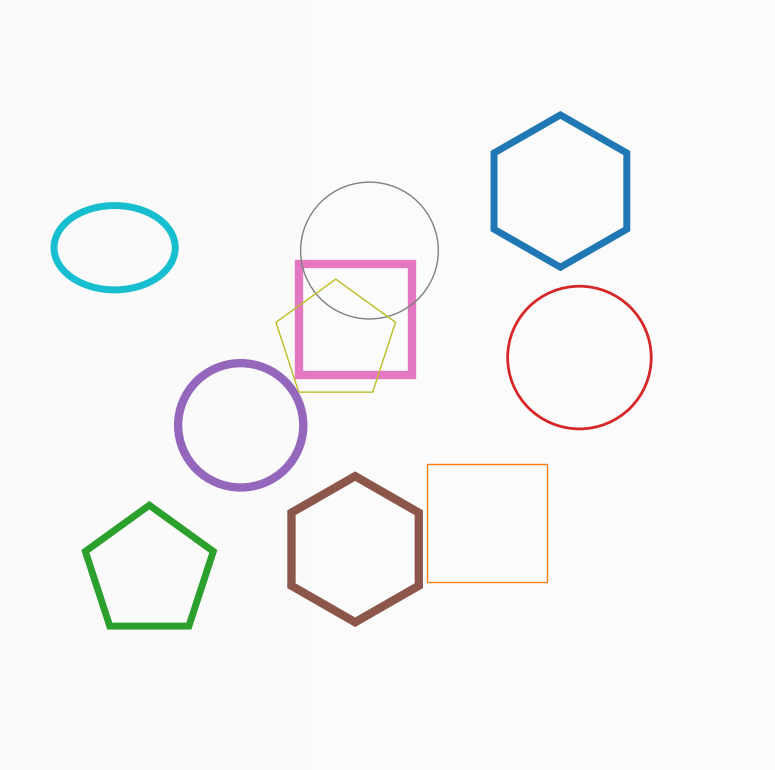[{"shape": "hexagon", "thickness": 2.5, "radius": 0.49, "center": [0.723, 0.752]}, {"shape": "square", "thickness": 0.5, "radius": 0.39, "center": [0.629, 0.321]}, {"shape": "pentagon", "thickness": 2.5, "radius": 0.43, "center": [0.193, 0.257]}, {"shape": "circle", "thickness": 1, "radius": 0.46, "center": [0.748, 0.536]}, {"shape": "circle", "thickness": 3, "radius": 0.4, "center": [0.311, 0.448]}, {"shape": "hexagon", "thickness": 3, "radius": 0.47, "center": [0.458, 0.287]}, {"shape": "square", "thickness": 3, "radius": 0.36, "center": [0.459, 0.585]}, {"shape": "circle", "thickness": 0.5, "radius": 0.44, "center": [0.477, 0.675]}, {"shape": "pentagon", "thickness": 0.5, "radius": 0.41, "center": [0.433, 0.556]}, {"shape": "oval", "thickness": 2.5, "radius": 0.39, "center": [0.148, 0.678]}]